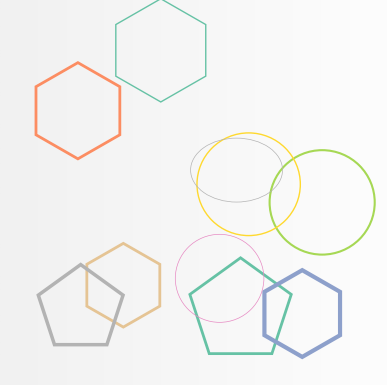[{"shape": "pentagon", "thickness": 2, "radius": 0.69, "center": [0.621, 0.193]}, {"shape": "hexagon", "thickness": 1, "radius": 0.67, "center": [0.415, 0.869]}, {"shape": "hexagon", "thickness": 2, "radius": 0.62, "center": [0.201, 0.712]}, {"shape": "hexagon", "thickness": 3, "radius": 0.56, "center": [0.78, 0.186]}, {"shape": "circle", "thickness": 0.5, "radius": 0.57, "center": [0.567, 0.277]}, {"shape": "circle", "thickness": 1.5, "radius": 0.68, "center": [0.831, 0.474]}, {"shape": "circle", "thickness": 1, "radius": 0.67, "center": [0.642, 0.521]}, {"shape": "hexagon", "thickness": 2, "radius": 0.54, "center": [0.318, 0.259]}, {"shape": "pentagon", "thickness": 2.5, "radius": 0.57, "center": [0.208, 0.198]}, {"shape": "oval", "thickness": 0.5, "radius": 0.59, "center": [0.61, 0.558]}]